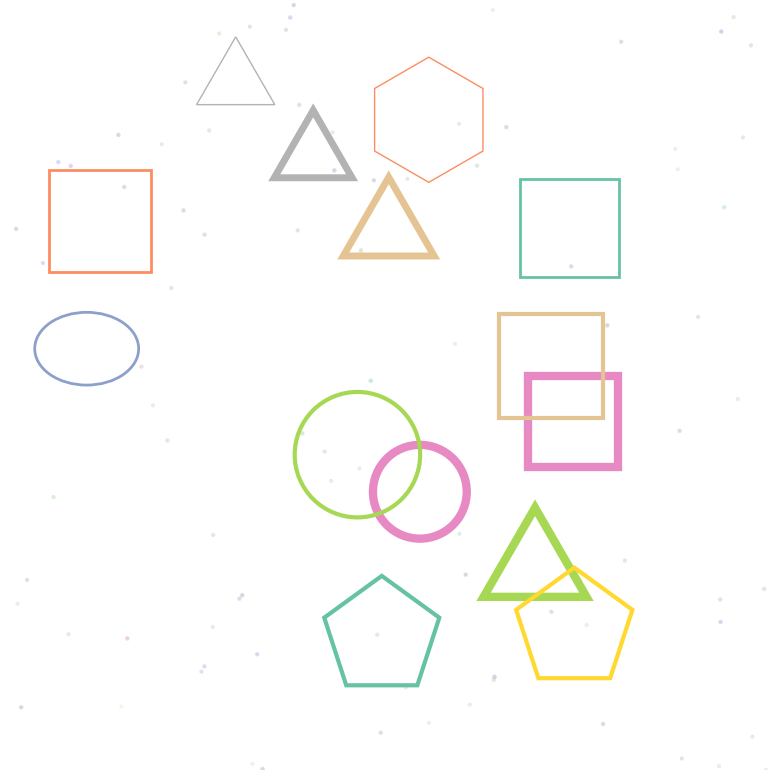[{"shape": "pentagon", "thickness": 1.5, "radius": 0.39, "center": [0.496, 0.174]}, {"shape": "square", "thickness": 1, "radius": 0.32, "center": [0.74, 0.704]}, {"shape": "hexagon", "thickness": 0.5, "radius": 0.41, "center": [0.557, 0.844]}, {"shape": "square", "thickness": 1, "radius": 0.33, "center": [0.13, 0.713]}, {"shape": "oval", "thickness": 1, "radius": 0.34, "center": [0.113, 0.547]}, {"shape": "square", "thickness": 3, "radius": 0.29, "center": [0.744, 0.453]}, {"shape": "circle", "thickness": 3, "radius": 0.3, "center": [0.545, 0.361]}, {"shape": "triangle", "thickness": 3, "radius": 0.39, "center": [0.695, 0.263]}, {"shape": "circle", "thickness": 1.5, "radius": 0.41, "center": [0.464, 0.41]}, {"shape": "pentagon", "thickness": 1.5, "radius": 0.4, "center": [0.746, 0.183]}, {"shape": "triangle", "thickness": 2.5, "radius": 0.34, "center": [0.505, 0.702]}, {"shape": "square", "thickness": 1.5, "radius": 0.34, "center": [0.716, 0.525]}, {"shape": "triangle", "thickness": 2.5, "radius": 0.29, "center": [0.407, 0.798]}, {"shape": "triangle", "thickness": 0.5, "radius": 0.29, "center": [0.306, 0.893]}]